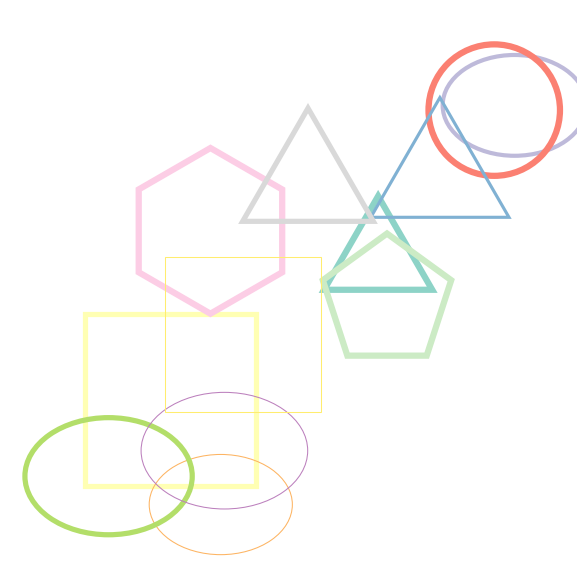[{"shape": "triangle", "thickness": 3, "radius": 0.54, "center": [0.655, 0.551]}, {"shape": "square", "thickness": 2.5, "radius": 0.74, "center": [0.295, 0.306]}, {"shape": "oval", "thickness": 2, "radius": 0.62, "center": [0.891, 0.817]}, {"shape": "circle", "thickness": 3, "radius": 0.57, "center": [0.856, 0.808]}, {"shape": "triangle", "thickness": 1.5, "radius": 0.69, "center": [0.762, 0.692]}, {"shape": "oval", "thickness": 0.5, "radius": 0.62, "center": [0.382, 0.125]}, {"shape": "oval", "thickness": 2.5, "radius": 0.72, "center": [0.188, 0.175]}, {"shape": "hexagon", "thickness": 3, "radius": 0.72, "center": [0.364, 0.599]}, {"shape": "triangle", "thickness": 2.5, "radius": 0.65, "center": [0.533, 0.681]}, {"shape": "oval", "thickness": 0.5, "radius": 0.72, "center": [0.389, 0.219]}, {"shape": "pentagon", "thickness": 3, "radius": 0.58, "center": [0.67, 0.478]}, {"shape": "square", "thickness": 0.5, "radius": 0.67, "center": [0.421, 0.42]}]